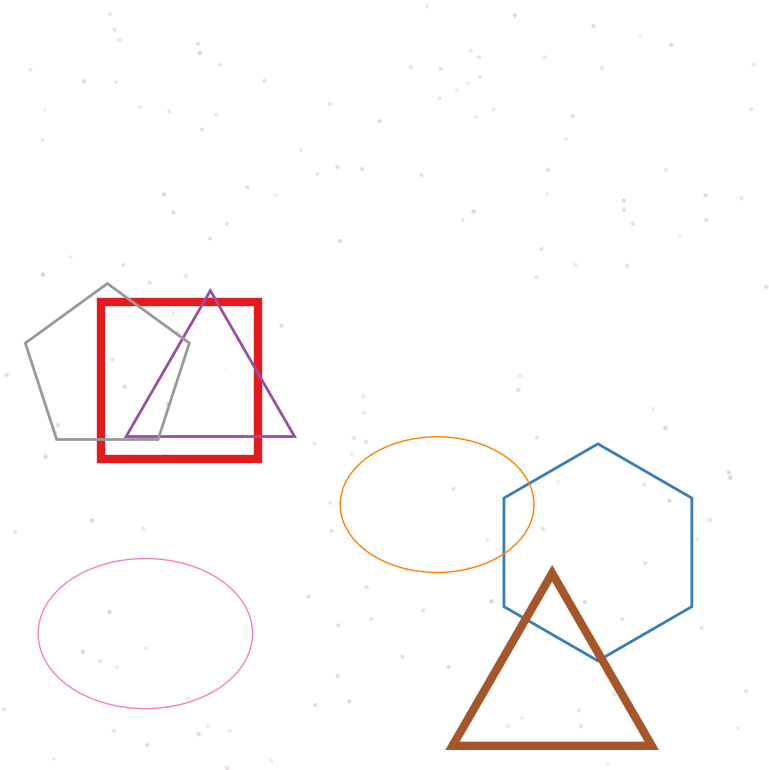[{"shape": "square", "thickness": 3, "radius": 0.51, "center": [0.233, 0.506]}, {"shape": "hexagon", "thickness": 1, "radius": 0.7, "center": [0.776, 0.283]}, {"shape": "triangle", "thickness": 1, "radius": 0.63, "center": [0.273, 0.496]}, {"shape": "oval", "thickness": 0.5, "radius": 0.63, "center": [0.568, 0.345]}, {"shape": "triangle", "thickness": 3, "radius": 0.75, "center": [0.717, 0.106]}, {"shape": "oval", "thickness": 0.5, "radius": 0.7, "center": [0.189, 0.177]}, {"shape": "pentagon", "thickness": 1, "radius": 0.56, "center": [0.139, 0.52]}]